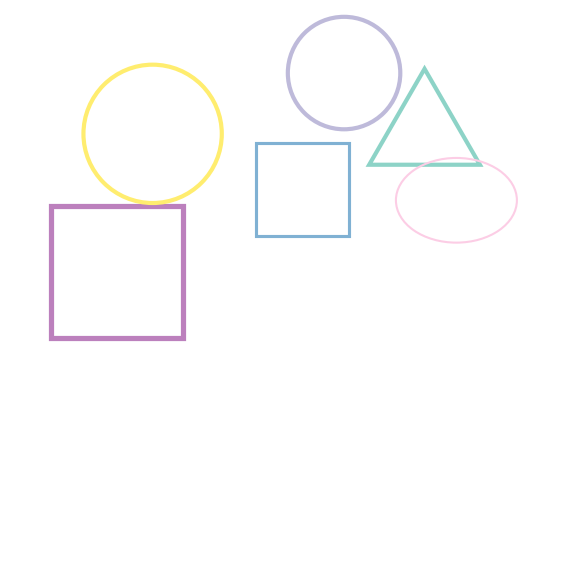[{"shape": "triangle", "thickness": 2, "radius": 0.55, "center": [0.735, 0.769]}, {"shape": "circle", "thickness": 2, "radius": 0.49, "center": [0.596, 0.873]}, {"shape": "square", "thickness": 1.5, "radius": 0.4, "center": [0.524, 0.671]}, {"shape": "oval", "thickness": 1, "radius": 0.52, "center": [0.79, 0.652]}, {"shape": "square", "thickness": 2.5, "radius": 0.57, "center": [0.202, 0.528]}, {"shape": "circle", "thickness": 2, "radius": 0.6, "center": [0.264, 0.767]}]